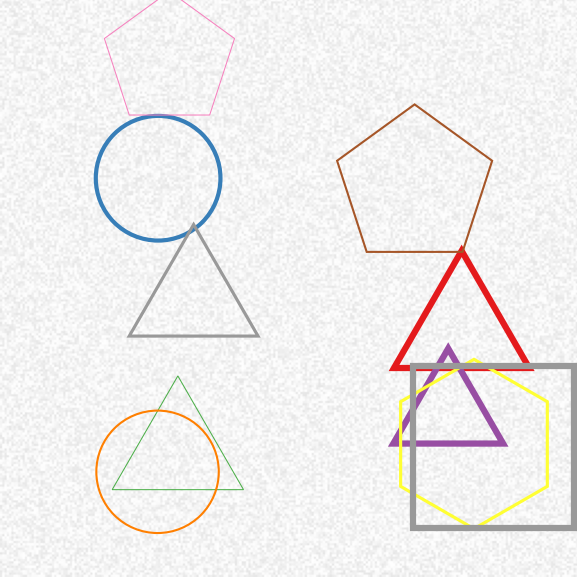[{"shape": "triangle", "thickness": 3, "radius": 0.68, "center": [0.799, 0.43]}, {"shape": "circle", "thickness": 2, "radius": 0.54, "center": [0.274, 0.691]}, {"shape": "triangle", "thickness": 0.5, "radius": 0.66, "center": [0.308, 0.217]}, {"shape": "triangle", "thickness": 3, "radius": 0.55, "center": [0.776, 0.286]}, {"shape": "circle", "thickness": 1, "radius": 0.53, "center": [0.273, 0.182]}, {"shape": "hexagon", "thickness": 1.5, "radius": 0.73, "center": [0.821, 0.23]}, {"shape": "pentagon", "thickness": 1, "radius": 0.71, "center": [0.718, 0.677]}, {"shape": "pentagon", "thickness": 0.5, "radius": 0.59, "center": [0.293, 0.896]}, {"shape": "square", "thickness": 3, "radius": 0.7, "center": [0.855, 0.225]}, {"shape": "triangle", "thickness": 1.5, "radius": 0.64, "center": [0.335, 0.482]}]